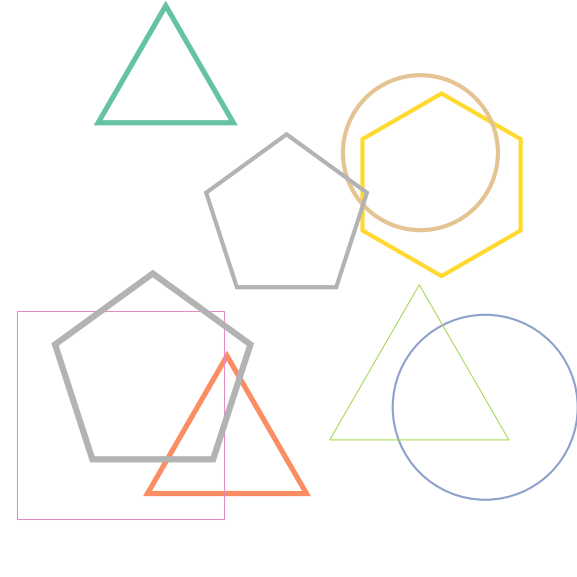[{"shape": "triangle", "thickness": 2.5, "radius": 0.68, "center": [0.287, 0.854]}, {"shape": "triangle", "thickness": 2.5, "radius": 0.79, "center": [0.393, 0.224]}, {"shape": "circle", "thickness": 1, "radius": 0.8, "center": [0.84, 0.294]}, {"shape": "square", "thickness": 0.5, "radius": 0.9, "center": [0.208, 0.281]}, {"shape": "triangle", "thickness": 0.5, "radius": 0.9, "center": [0.726, 0.327]}, {"shape": "hexagon", "thickness": 2, "radius": 0.79, "center": [0.765, 0.679]}, {"shape": "circle", "thickness": 2, "radius": 0.67, "center": [0.728, 0.735]}, {"shape": "pentagon", "thickness": 2, "radius": 0.73, "center": [0.496, 0.62]}, {"shape": "pentagon", "thickness": 3, "radius": 0.89, "center": [0.264, 0.348]}]